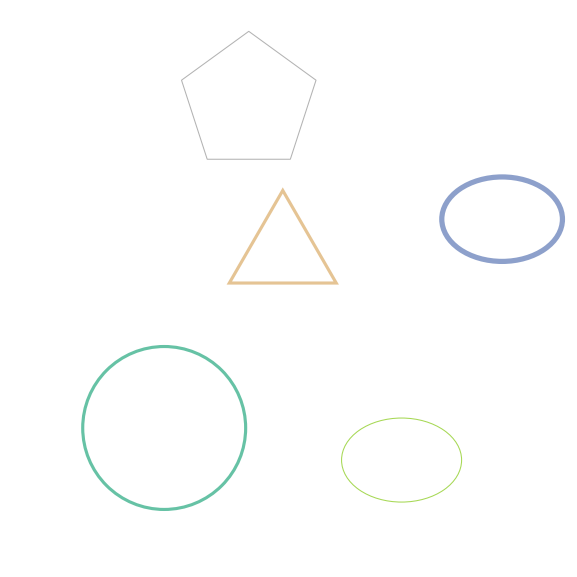[{"shape": "circle", "thickness": 1.5, "radius": 0.71, "center": [0.284, 0.258]}, {"shape": "oval", "thickness": 2.5, "radius": 0.52, "center": [0.869, 0.62]}, {"shape": "oval", "thickness": 0.5, "radius": 0.52, "center": [0.695, 0.203]}, {"shape": "triangle", "thickness": 1.5, "radius": 0.53, "center": [0.49, 0.562]}, {"shape": "pentagon", "thickness": 0.5, "radius": 0.61, "center": [0.431, 0.822]}]